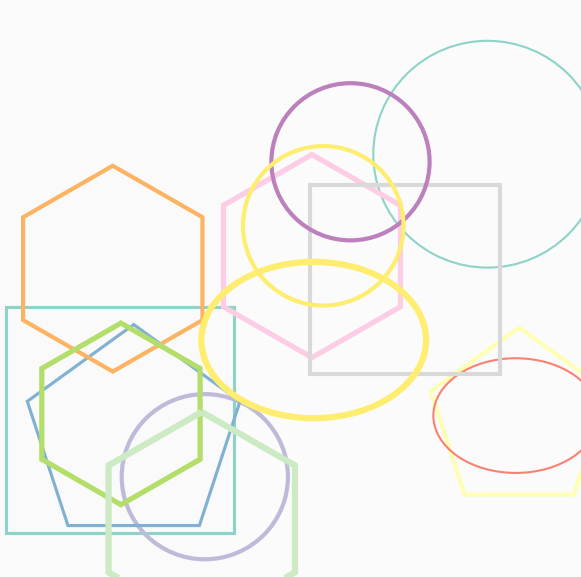[{"shape": "circle", "thickness": 1, "radius": 0.98, "center": [0.839, 0.732]}, {"shape": "square", "thickness": 1.5, "radius": 0.98, "center": [0.206, 0.272]}, {"shape": "pentagon", "thickness": 2, "radius": 0.8, "center": [0.893, 0.272]}, {"shape": "circle", "thickness": 2, "radius": 0.72, "center": [0.352, 0.174]}, {"shape": "oval", "thickness": 1, "radius": 0.71, "center": [0.887, 0.279]}, {"shape": "pentagon", "thickness": 1.5, "radius": 0.96, "center": [0.23, 0.245]}, {"shape": "hexagon", "thickness": 2, "radius": 0.89, "center": [0.194, 0.534]}, {"shape": "hexagon", "thickness": 2.5, "radius": 0.79, "center": [0.208, 0.282]}, {"shape": "hexagon", "thickness": 2.5, "radius": 0.88, "center": [0.537, 0.556]}, {"shape": "square", "thickness": 2, "radius": 0.82, "center": [0.697, 0.515]}, {"shape": "circle", "thickness": 2, "radius": 0.68, "center": [0.603, 0.719]}, {"shape": "hexagon", "thickness": 3, "radius": 0.93, "center": [0.347, 0.101]}, {"shape": "circle", "thickness": 2, "radius": 0.69, "center": [0.556, 0.608]}, {"shape": "oval", "thickness": 3, "radius": 0.97, "center": [0.54, 0.41]}]